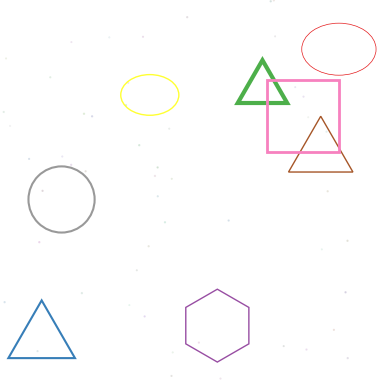[{"shape": "oval", "thickness": 0.5, "radius": 0.48, "center": [0.88, 0.872]}, {"shape": "triangle", "thickness": 1.5, "radius": 0.5, "center": [0.108, 0.12]}, {"shape": "triangle", "thickness": 3, "radius": 0.37, "center": [0.682, 0.77]}, {"shape": "hexagon", "thickness": 1, "radius": 0.47, "center": [0.564, 0.154]}, {"shape": "oval", "thickness": 1, "radius": 0.38, "center": [0.389, 0.753]}, {"shape": "triangle", "thickness": 1, "radius": 0.48, "center": [0.833, 0.601]}, {"shape": "square", "thickness": 2, "radius": 0.47, "center": [0.786, 0.698]}, {"shape": "circle", "thickness": 1.5, "radius": 0.43, "center": [0.16, 0.482]}]